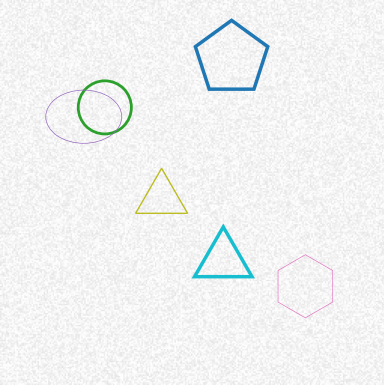[{"shape": "pentagon", "thickness": 2.5, "radius": 0.49, "center": [0.601, 0.848]}, {"shape": "circle", "thickness": 2, "radius": 0.34, "center": [0.272, 0.721]}, {"shape": "oval", "thickness": 0.5, "radius": 0.49, "center": [0.218, 0.697]}, {"shape": "hexagon", "thickness": 0.5, "radius": 0.41, "center": [0.793, 0.256]}, {"shape": "triangle", "thickness": 1, "radius": 0.39, "center": [0.42, 0.485]}, {"shape": "triangle", "thickness": 2.5, "radius": 0.43, "center": [0.58, 0.324]}]